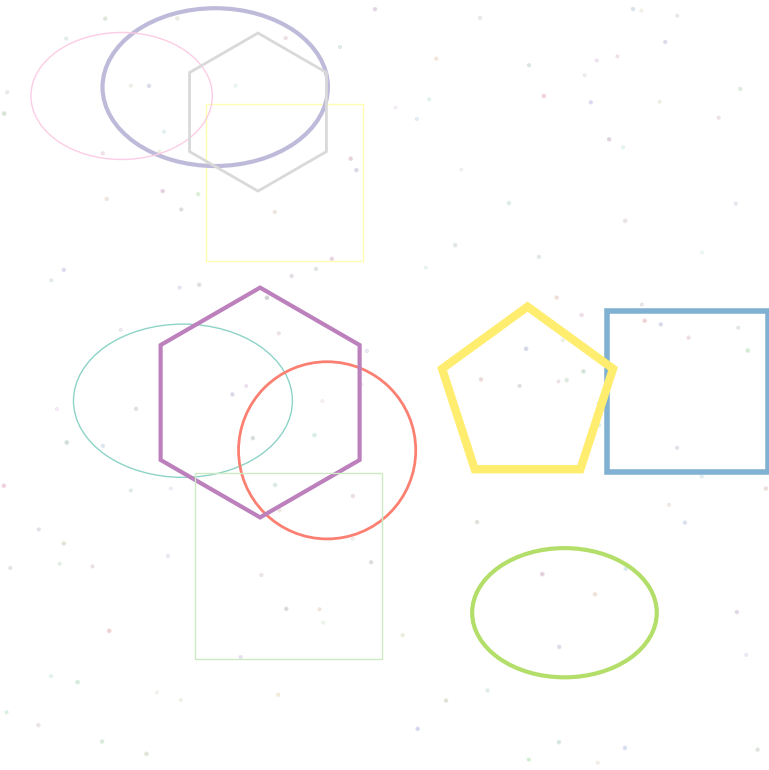[{"shape": "oval", "thickness": 0.5, "radius": 0.71, "center": [0.238, 0.48]}, {"shape": "square", "thickness": 0.5, "radius": 0.51, "center": [0.37, 0.763]}, {"shape": "oval", "thickness": 1.5, "radius": 0.73, "center": [0.28, 0.887]}, {"shape": "circle", "thickness": 1, "radius": 0.58, "center": [0.425, 0.415]}, {"shape": "square", "thickness": 2, "radius": 0.52, "center": [0.893, 0.492]}, {"shape": "oval", "thickness": 1.5, "radius": 0.6, "center": [0.733, 0.204]}, {"shape": "oval", "thickness": 0.5, "radius": 0.59, "center": [0.158, 0.875]}, {"shape": "hexagon", "thickness": 1, "radius": 0.51, "center": [0.335, 0.854]}, {"shape": "hexagon", "thickness": 1.5, "radius": 0.75, "center": [0.338, 0.477]}, {"shape": "square", "thickness": 0.5, "radius": 0.61, "center": [0.375, 0.265]}, {"shape": "pentagon", "thickness": 3, "radius": 0.58, "center": [0.685, 0.485]}]